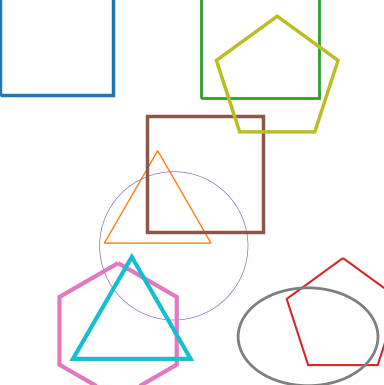[{"shape": "square", "thickness": 2.5, "radius": 0.74, "center": [0.146, 0.9]}, {"shape": "triangle", "thickness": 1, "radius": 0.8, "center": [0.41, 0.448]}, {"shape": "square", "thickness": 2, "radius": 0.76, "center": [0.676, 0.898]}, {"shape": "pentagon", "thickness": 1.5, "radius": 0.77, "center": [0.891, 0.176]}, {"shape": "circle", "thickness": 0.5, "radius": 0.96, "center": [0.451, 0.361]}, {"shape": "square", "thickness": 2.5, "radius": 0.75, "center": [0.532, 0.547]}, {"shape": "hexagon", "thickness": 3, "radius": 0.88, "center": [0.307, 0.141]}, {"shape": "oval", "thickness": 2, "radius": 0.91, "center": [0.8, 0.125]}, {"shape": "pentagon", "thickness": 2.5, "radius": 0.83, "center": [0.72, 0.792]}, {"shape": "triangle", "thickness": 3, "radius": 0.88, "center": [0.342, 0.156]}]